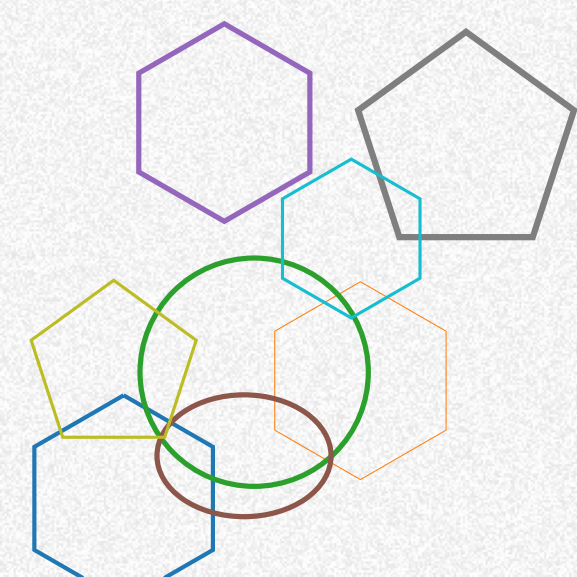[{"shape": "hexagon", "thickness": 2, "radius": 0.89, "center": [0.214, 0.136]}, {"shape": "hexagon", "thickness": 0.5, "radius": 0.86, "center": [0.624, 0.34]}, {"shape": "circle", "thickness": 2.5, "radius": 0.99, "center": [0.44, 0.355]}, {"shape": "hexagon", "thickness": 2.5, "radius": 0.86, "center": [0.388, 0.787]}, {"shape": "oval", "thickness": 2.5, "radius": 0.75, "center": [0.423, 0.21]}, {"shape": "pentagon", "thickness": 3, "radius": 0.98, "center": [0.807, 0.747]}, {"shape": "pentagon", "thickness": 1.5, "radius": 0.75, "center": [0.197, 0.364]}, {"shape": "hexagon", "thickness": 1.5, "radius": 0.69, "center": [0.608, 0.586]}]